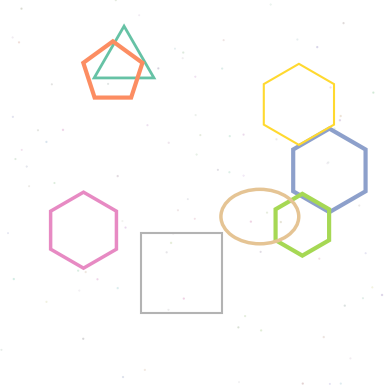[{"shape": "triangle", "thickness": 2, "radius": 0.45, "center": [0.322, 0.842]}, {"shape": "pentagon", "thickness": 3, "radius": 0.4, "center": [0.293, 0.812]}, {"shape": "hexagon", "thickness": 3, "radius": 0.54, "center": [0.856, 0.557]}, {"shape": "hexagon", "thickness": 2.5, "radius": 0.49, "center": [0.217, 0.402]}, {"shape": "hexagon", "thickness": 3, "radius": 0.4, "center": [0.785, 0.416]}, {"shape": "hexagon", "thickness": 1.5, "radius": 0.53, "center": [0.776, 0.729]}, {"shape": "oval", "thickness": 2.5, "radius": 0.51, "center": [0.675, 0.438]}, {"shape": "square", "thickness": 1.5, "radius": 0.52, "center": [0.471, 0.292]}]